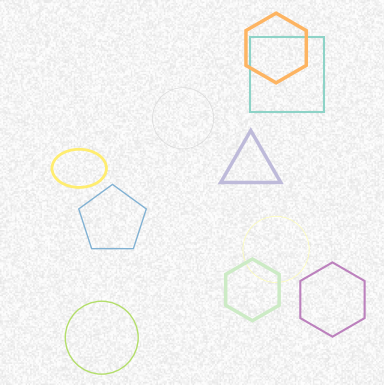[{"shape": "square", "thickness": 1.5, "radius": 0.49, "center": [0.746, 0.806]}, {"shape": "circle", "thickness": 0.5, "radius": 0.43, "center": [0.717, 0.352]}, {"shape": "triangle", "thickness": 2.5, "radius": 0.45, "center": [0.651, 0.571]}, {"shape": "pentagon", "thickness": 1, "radius": 0.46, "center": [0.292, 0.429]}, {"shape": "hexagon", "thickness": 2.5, "radius": 0.45, "center": [0.717, 0.875]}, {"shape": "circle", "thickness": 1, "radius": 0.47, "center": [0.264, 0.123]}, {"shape": "circle", "thickness": 0.5, "radius": 0.4, "center": [0.476, 0.693]}, {"shape": "hexagon", "thickness": 1.5, "radius": 0.48, "center": [0.864, 0.222]}, {"shape": "hexagon", "thickness": 2.5, "radius": 0.4, "center": [0.656, 0.247]}, {"shape": "oval", "thickness": 2, "radius": 0.35, "center": [0.206, 0.563]}]